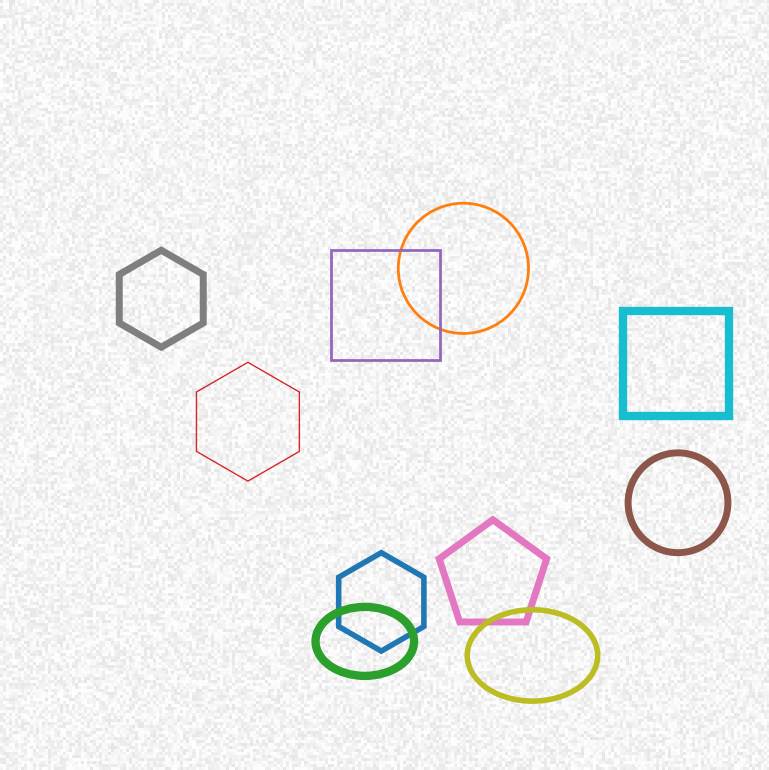[{"shape": "hexagon", "thickness": 2, "radius": 0.32, "center": [0.495, 0.218]}, {"shape": "circle", "thickness": 1, "radius": 0.42, "center": [0.602, 0.652]}, {"shape": "oval", "thickness": 3, "radius": 0.32, "center": [0.474, 0.167]}, {"shape": "hexagon", "thickness": 0.5, "radius": 0.39, "center": [0.322, 0.452]}, {"shape": "square", "thickness": 1, "radius": 0.36, "center": [0.501, 0.604]}, {"shape": "circle", "thickness": 2.5, "radius": 0.32, "center": [0.881, 0.347]}, {"shape": "pentagon", "thickness": 2.5, "radius": 0.37, "center": [0.64, 0.252]}, {"shape": "hexagon", "thickness": 2.5, "radius": 0.31, "center": [0.209, 0.612]}, {"shape": "oval", "thickness": 2, "radius": 0.42, "center": [0.692, 0.149]}, {"shape": "square", "thickness": 3, "radius": 0.34, "center": [0.878, 0.528]}]